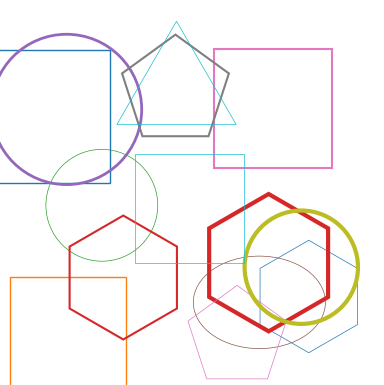[{"shape": "square", "thickness": 1, "radius": 0.86, "center": [0.114, 0.698]}, {"shape": "hexagon", "thickness": 0.5, "radius": 0.73, "center": [0.802, 0.23]}, {"shape": "square", "thickness": 1, "radius": 0.75, "center": [0.177, 0.131]}, {"shape": "circle", "thickness": 0.5, "radius": 0.73, "center": [0.264, 0.467]}, {"shape": "hexagon", "thickness": 1.5, "radius": 0.8, "center": [0.32, 0.279]}, {"shape": "hexagon", "thickness": 3, "radius": 0.89, "center": [0.698, 0.318]}, {"shape": "circle", "thickness": 2, "radius": 0.98, "center": [0.173, 0.716]}, {"shape": "oval", "thickness": 0.5, "radius": 0.86, "center": [0.674, 0.215]}, {"shape": "square", "thickness": 1.5, "radius": 0.77, "center": [0.709, 0.718]}, {"shape": "pentagon", "thickness": 0.5, "radius": 0.67, "center": [0.616, 0.124]}, {"shape": "pentagon", "thickness": 1.5, "radius": 0.73, "center": [0.456, 0.764]}, {"shape": "circle", "thickness": 3, "radius": 0.74, "center": [0.783, 0.306]}, {"shape": "triangle", "thickness": 0.5, "radius": 0.89, "center": [0.458, 0.766]}, {"shape": "square", "thickness": 0.5, "radius": 0.71, "center": [0.493, 0.459]}]